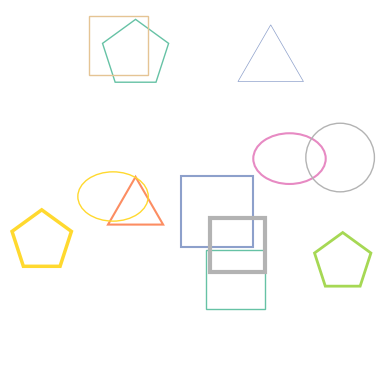[{"shape": "pentagon", "thickness": 1, "radius": 0.45, "center": [0.352, 0.859]}, {"shape": "square", "thickness": 1, "radius": 0.38, "center": [0.611, 0.274]}, {"shape": "triangle", "thickness": 1.5, "radius": 0.41, "center": [0.352, 0.458]}, {"shape": "triangle", "thickness": 0.5, "radius": 0.49, "center": [0.703, 0.837]}, {"shape": "square", "thickness": 1.5, "radius": 0.46, "center": [0.564, 0.451]}, {"shape": "oval", "thickness": 1.5, "radius": 0.47, "center": [0.752, 0.588]}, {"shape": "pentagon", "thickness": 2, "radius": 0.38, "center": [0.89, 0.319]}, {"shape": "pentagon", "thickness": 2.5, "radius": 0.41, "center": [0.108, 0.374]}, {"shape": "oval", "thickness": 1, "radius": 0.46, "center": [0.294, 0.49]}, {"shape": "square", "thickness": 1, "radius": 0.38, "center": [0.307, 0.882]}, {"shape": "circle", "thickness": 1, "radius": 0.45, "center": [0.883, 0.591]}, {"shape": "square", "thickness": 3, "radius": 0.35, "center": [0.617, 0.364]}]